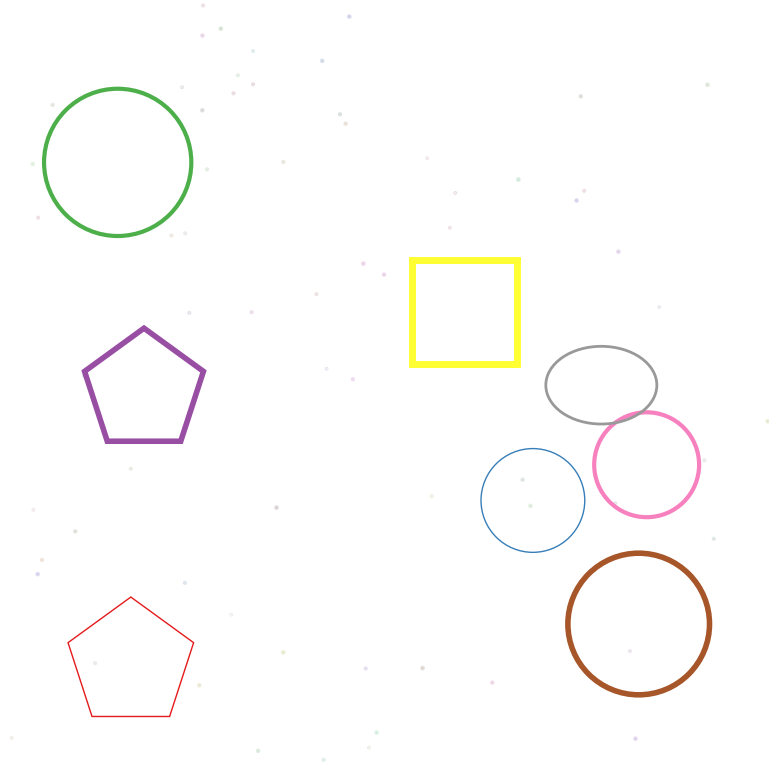[{"shape": "pentagon", "thickness": 0.5, "radius": 0.43, "center": [0.17, 0.139]}, {"shape": "circle", "thickness": 0.5, "radius": 0.34, "center": [0.692, 0.35]}, {"shape": "circle", "thickness": 1.5, "radius": 0.48, "center": [0.153, 0.789]}, {"shape": "pentagon", "thickness": 2, "radius": 0.41, "center": [0.187, 0.493]}, {"shape": "square", "thickness": 2.5, "radius": 0.34, "center": [0.603, 0.595]}, {"shape": "circle", "thickness": 2, "radius": 0.46, "center": [0.829, 0.19]}, {"shape": "circle", "thickness": 1.5, "radius": 0.34, "center": [0.84, 0.396]}, {"shape": "oval", "thickness": 1, "radius": 0.36, "center": [0.781, 0.5]}]